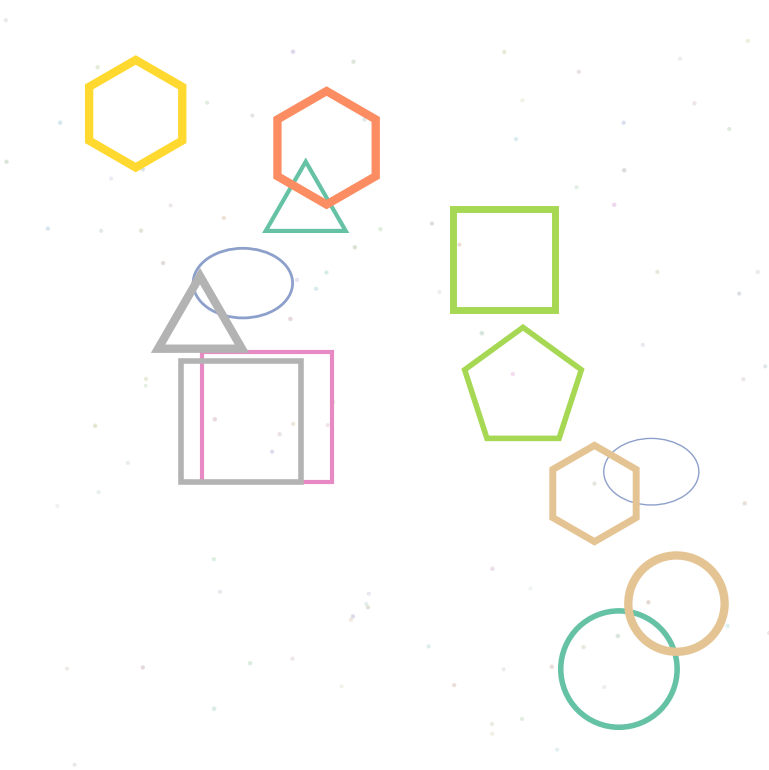[{"shape": "circle", "thickness": 2, "radius": 0.38, "center": [0.804, 0.131]}, {"shape": "triangle", "thickness": 1.5, "radius": 0.3, "center": [0.397, 0.73]}, {"shape": "hexagon", "thickness": 3, "radius": 0.37, "center": [0.424, 0.808]}, {"shape": "oval", "thickness": 1, "radius": 0.32, "center": [0.315, 0.632]}, {"shape": "oval", "thickness": 0.5, "radius": 0.31, "center": [0.846, 0.387]}, {"shape": "square", "thickness": 1.5, "radius": 0.42, "center": [0.347, 0.459]}, {"shape": "pentagon", "thickness": 2, "radius": 0.4, "center": [0.679, 0.495]}, {"shape": "square", "thickness": 2.5, "radius": 0.33, "center": [0.655, 0.663]}, {"shape": "hexagon", "thickness": 3, "radius": 0.35, "center": [0.176, 0.852]}, {"shape": "circle", "thickness": 3, "radius": 0.31, "center": [0.879, 0.216]}, {"shape": "hexagon", "thickness": 2.5, "radius": 0.31, "center": [0.772, 0.359]}, {"shape": "square", "thickness": 2, "radius": 0.39, "center": [0.313, 0.453]}, {"shape": "triangle", "thickness": 3, "radius": 0.31, "center": [0.26, 0.579]}]